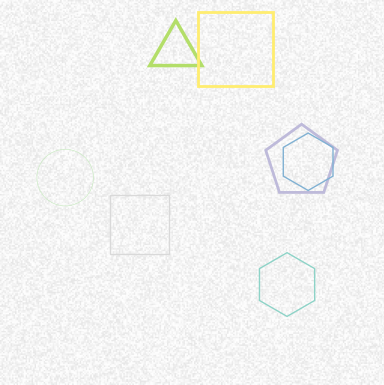[{"shape": "hexagon", "thickness": 1, "radius": 0.41, "center": [0.746, 0.261]}, {"shape": "pentagon", "thickness": 2, "radius": 0.49, "center": [0.783, 0.579]}, {"shape": "hexagon", "thickness": 1, "radius": 0.37, "center": [0.8, 0.58]}, {"shape": "triangle", "thickness": 2.5, "radius": 0.39, "center": [0.457, 0.869]}, {"shape": "square", "thickness": 1, "radius": 0.39, "center": [0.362, 0.417]}, {"shape": "circle", "thickness": 0.5, "radius": 0.37, "center": [0.169, 0.539]}, {"shape": "square", "thickness": 2, "radius": 0.48, "center": [0.612, 0.872]}]